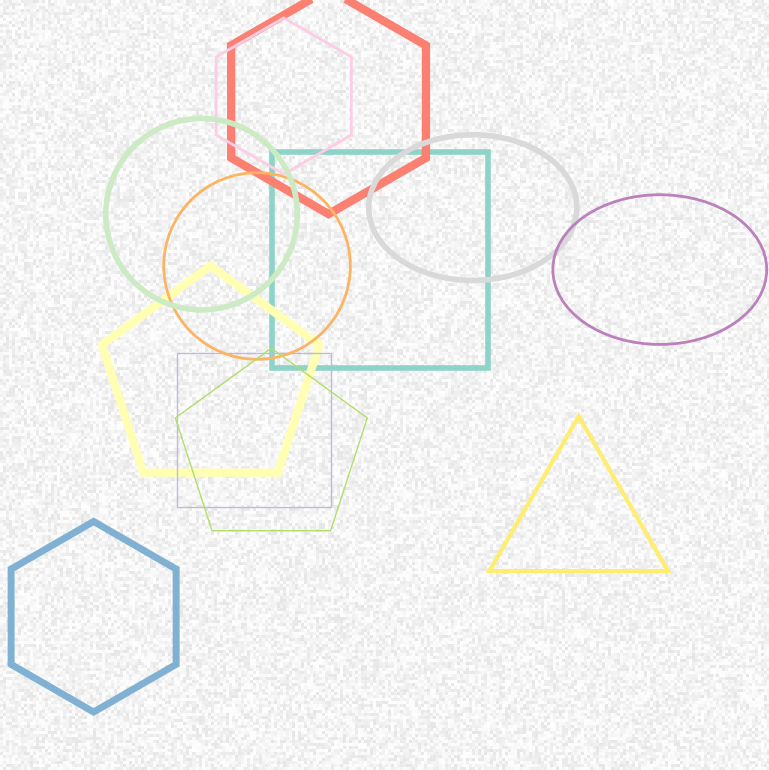[{"shape": "square", "thickness": 2, "radius": 0.7, "center": [0.493, 0.662]}, {"shape": "pentagon", "thickness": 3, "radius": 0.74, "center": [0.273, 0.506]}, {"shape": "square", "thickness": 0.5, "radius": 0.5, "center": [0.33, 0.441]}, {"shape": "hexagon", "thickness": 3, "radius": 0.73, "center": [0.427, 0.868]}, {"shape": "hexagon", "thickness": 2.5, "radius": 0.62, "center": [0.122, 0.199]}, {"shape": "circle", "thickness": 1, "radius": 0.61, "center": [0.334, 0.655]}, {"shape": "pentagon", "thickness": 0.5, "radius": 0.66, "center": [0.352, 0.417]}, {"shape": "hexagon", "thickness": 1, "radius": 0.51, "center": [0.369, 0.875]}, {"shape": "oval", "thickness": 2, "radius": 0.68, "center": [0.614, 0.73]}, {"shape": "oval", "thickness": 1, "radius": 0.69, "center": [0.857, 0.65]}, {"shape": "circle", "thickness": 2, "radius": 0.62, "center": [0.262, 0.722]}, {"shape": "triangle", "thickness": 1.5, "radius": 0.67, "center": [0.752, 0.325]}]